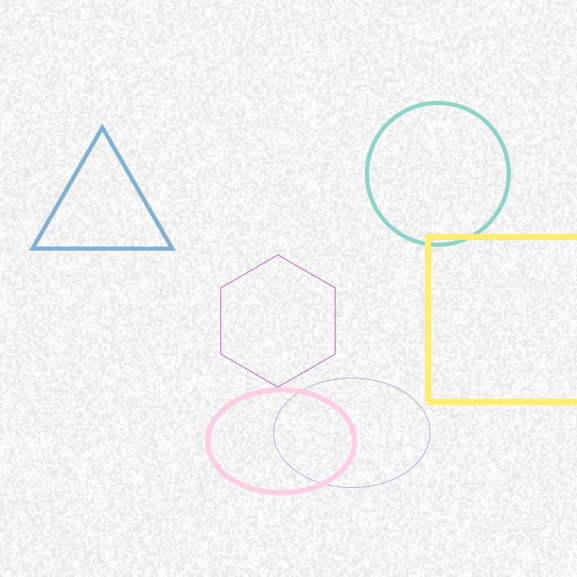[{"shape": "circle", "thickness": 2, "radius": 0.61, "center": [0.758, 0.698]}, {"shape": "oval", "thickness": 0.5, "radius": 0.68, "center": [0.609, 0.25]}, {"shape": "triangle", "thickness": 2, "radius": 0.7, "center": [0.177, 0.639]}, {"shape": "oval", "thickness": 2.5, "radius": 0.64, "center": [0.487, 0.235]}, {"shape": "hexagon", "thickness": 0.5, "radius": 0.57, "center": [0.481, 0.443]}, {"shape": "square", "thickness": 3, "radius": 0.71, "center": [0.883, 0.446]}]